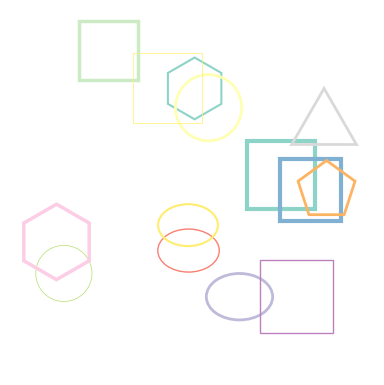[{"shape": "hexagon", "thickness": 1.5, "radius": 0.4, "center": [0.506, 0.77]}, {"shape": "square", "thickness": 3, "radius": 0.44, "center": [0.73, 0.546]}, {"shape": "circle", "thickness": 2, "radius": 0.43, "center": [0.542, 0.72]}, {"shape": "oval", "thickness": 2, "radius": 0.43, "center": [0.622, 0.229]}, {"shape": "oval", "thickness": 1, "radius": 0.4, "center": [0.49, 0.349]}, {"shape": "square", "thickness": 3, "radius": 0.4, "center": [0.806, 0.506]}, {"shape": "pentagon", "thickness": 2, "radius": 0.39, "center": [0.848, 0.505]}, {"shape": "circle", "thickness": 0.5, "radius": 0.36, "center": [0.166, 0.29]}, {"shape": "hexagon", "thickness": 2.5, "radius": 0.49, "center": [0.147, 0.372]}, {"shape": "triangle", "thickness": 2, "radius": 0.49, "center": [0.842, 0.673]}, {"shape": "square", "thickness": 1, "radius": 0.47, "center": [0.77, 0.23]}, {"shape": "square", "thickness": 2.5, "radius": 0.39, "center": [0.282, 0.869]}, {"shape": "oval", "thickness": 1.5, "radius": 0.39, "center": [0.488, 0.415]}, {"shape": "square", "thickness": 0.5, "radius": 0.45, "center": [0.435, 0.771]}]